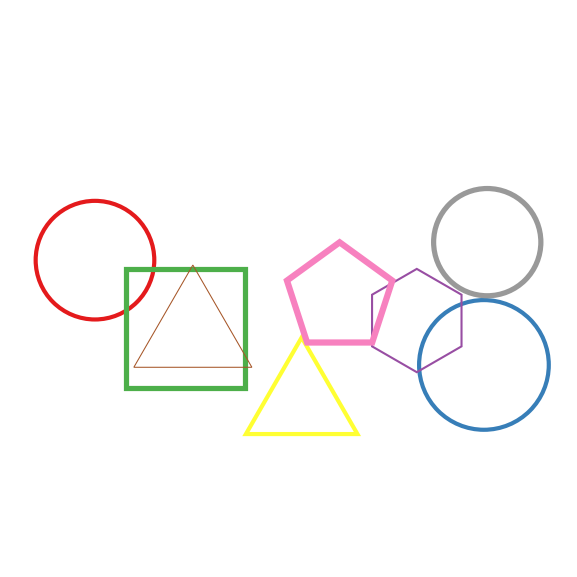[{"shape": "circle", "thickness": 2, "radius": 0.51, "center": [0.164, 0.549]}, {"shape": "circle", "thickness": 2, "radius": 0.56, "center": [0.838, 0.367]}, {"shape": "square", "thickness": 2.5, "radius": 0.51, "center": [0.321, 0.431]}, {"shape": "hexagon", "thickness": 1, "radius": 0.45, "center": [0.722, 0.444]}, {"shape": "triangle", "thickness": 2, "radius": 0.56, "center": [0.522, 0.303]}, {"shape": "triangle", "thickness": 0.5, "radius": 0.59, "center": [0.334, 0.422]}, {"shape": "pentagon", "thickness": 3, "radius": 0.48, "center": [0.588, 0.484]}, {"shape": "circle", "thickness": 2.5, "radius": 0.46, "center": [0.844, 0.58]}]